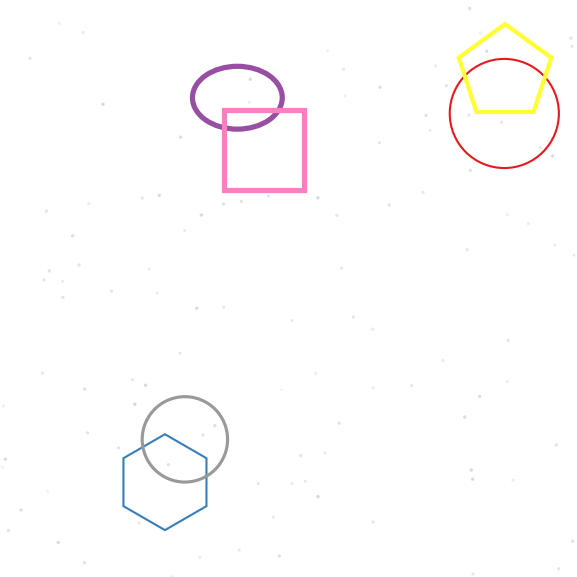[{"shape": "circle", "thickness": 1, "radius": 0.47, "center": [0.873, 0.803]}, {"shape": "hexagon", "thickness": 1, "radius": 0.42, "center": [0.286, 0.164]}, {"shape": "oval", "thickness": 2.5, "radius": 0.39, "center": [0.411, 0.83]}, {"shape": "pentagon", "thickness": 2, "radius": 0.42, "center": [0.875, 0.873]}, {"shape": "square", "thickness": 2.5, "radius": 0.35, "center": [0.457, 0.739]}, {"shape": "circle", "thickness": 1.5, "radius": 0.37, "center": [0.32, 0.238]}]